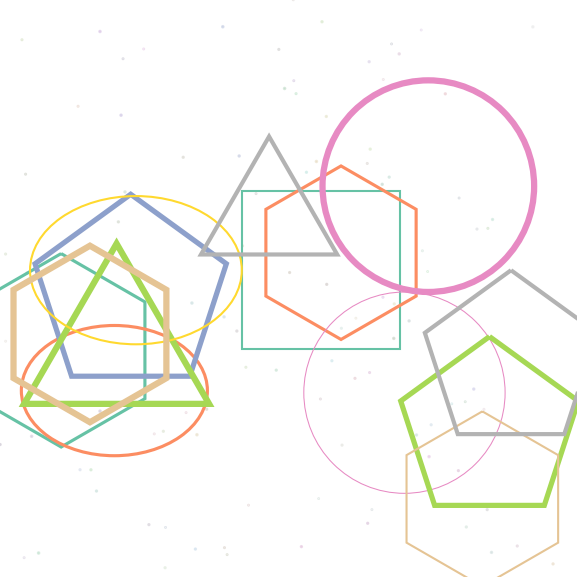[{"shape": "hexagon", "thickness": 1.5, "radius": 0.84, "center": [0.106, 0.393]}, {"shape": "square", "thickness": 1, "radius": 0.68, "center": [0.556, 0.531]}, {"shape": "hexagon", "thickness": 1.5, "radius": 0.75, "center": [0.591, 0.562]}, {"shape": "oval", "thickness": 1.5, "radius": 0.81, "center": [0.198, 0.323]}, {"shape": "pentagon", "thickness": 2.5, "radius": 0.87, "center": [0.226, 0.489]}, {"shape": "circle", "thickness": 0.5, "radius": 0.87, "center": [0.7, 0.319]}, {"shape": "circle", "thickness": 3, "radius": 0.92, "center": [0.742, 0.677]}, {"shape": "triangle", "thickness": 3, "radius": 0.92, "center": [0.202, 0.392]}, {"shape": "pentagon", "thickness": 2.5, "radius": 0.81, "center": [0.848, 0.255]}, {"shape": "oval", "thickness": 1, "radius": 0.92, "center": [0.235, 0.531]}, {"shape": "hexagon", "thickness": 3, "radius": 0.76, "center": [0.156, 0.421]}, {"shape": "hexagon", "thickness": 1, "radius": 0.76, "center": [0.835, 0.135]}, {"shape": "pentagon", "thickness": 2, "radius": 0.78, "center": [0.885, 0.374]}, {"shape": "triangle", "thickness": 2, "radius": 0.68, "center": [0.466, 0.627]}]